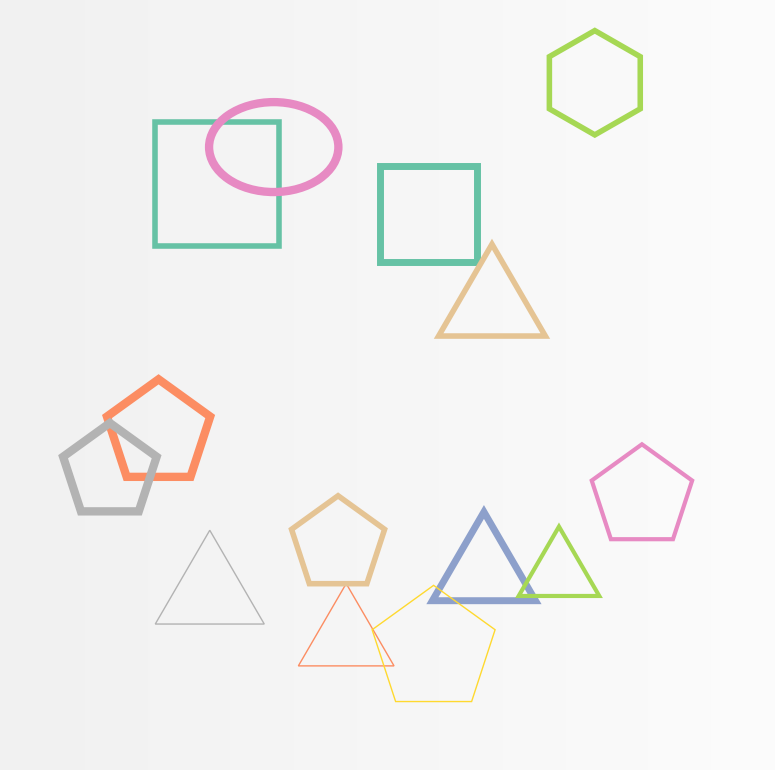[{"shape": "square", "thickness": 2.5, "radius": 0.31, "center": [0.553, 0.722]}, {"shape": "square", "thickness": 2, "radius": 0.4, "center": [0.28, 0.761]}, {"shape": "pentagon", "thickness": 3, "radius": 0.35, "center": [0.205, 0.437]}, {"shape": "triangle", "thickness": 0.5, "radius": 0.36, "center": [0.447, 0.171]}, {"shape": "triangle", "thickness": 2.5, "radius": 0.38, "center": [0.624, 0.258]}, {"shape": "pentagon", "thickness": 1.5, "radius": 0.34, "center": [0.828, 0.355]}, {"shape": "oval", "thickness": 3, "radius": 0.42, "center": [0.353, 0.809]}, {"shape": "hexagon", "thickness": 2, "radius": 0.34, "center": [0.767, 0.893]}, {"shape": "triangle", "thickness": 1.5, "radius": 0.3, "center": [0.721, 0.256]}, {"shape": "pentagon", "thickness": 0.5, "radius": 0.42, "center": [0.56, 0.156]}, {"shape": "pentagon", "thickness": 2, "radius": 0.32, "center": [0.436, 0.293]}, {"shape": "triangle", "thickness": 2, "radius": 0.4, "center": [0.635, 0.603]}, {"shape": "triangle", "thickness": 0.5, "radius": 0.41, "center": [0.271, 0.23]}, {"shape": "pentagon", "thickness": 3, "radius": 0.32, "center": [0.142, 0.387]}]